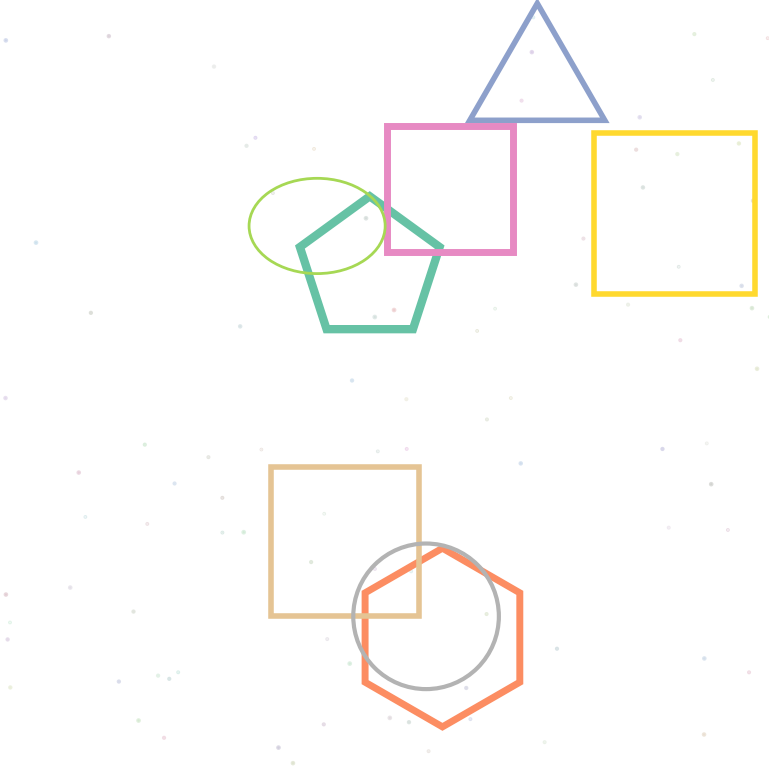[{"shape": "pentagon", "thickness": 3, "radius": 0.48, "center": [0.48, 0.65]}, {"shape": "hexagon", "thickness": 2.5, "radius": 0.58, "center": [0.575, 0.172]}, {"shape": "triangle", "thickness": 2, "radius": 0.51, "center": [0.698, 0.894]}, {"shape": "square", "thickness": 2.5, "radius": 0.41, "center": [0.584, 0.755]}, {"shape": "oval", "thickness": 1, "radius": 0.44, "center": [0.412, 0.707]}, {"shape": "square", "thickness": 2, "radius": 0.52, "center": [0.876, 0.723]}, {"shape": "square", "thickness": 2, "radius": 0.48, "center": [0.448, 0.296]}, {"shape": "circle", "thickness": 1.5, "radius": 0.47, "center": [0.553, 0.2]}]